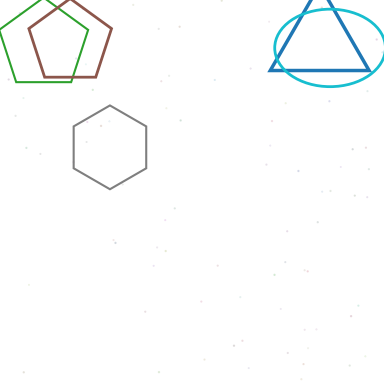[{"shape": "triangle", "thickness": 2.5, "radius": 0.74, "center": [0.83, 0.891]}, {"shape": "pentagon", "thickness": 1.5, "radius": 0.61, "center": [0.113, 0.885]}, {"shape": "pentagon", "thickness": 2, "radius": 0.56, "center": [0.182, 0.891]}, {"shape": "hexagon", "thickness": 1.5, "radius": 0.54, "center": [0.286, 0.617]}, {"shape": "oval", "thickness": 2, "radius": 0.72, "center": [0.857, 0.876]}]